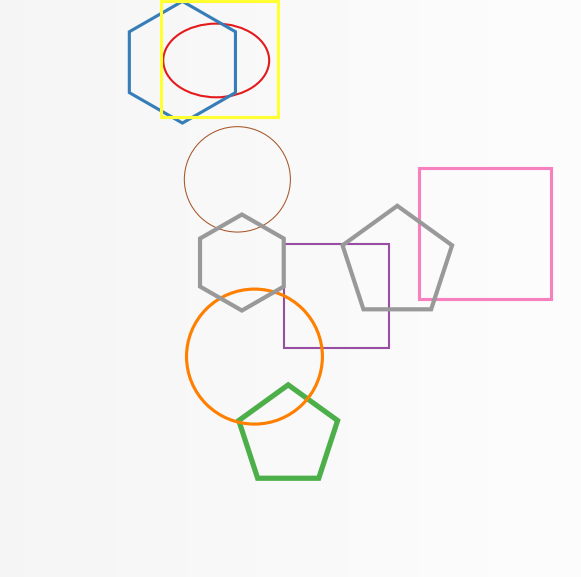[{"shape": "oval", "thickness": 1, "radius": 0.46, "center": [0.372, 0.894]}, {"shape": "hexagon", "thickness": 1.5, "radius": 0.53, "center": [0.314, 0.891]}, {"shape": "pentagon", "thickness": 2.5, "radius": 0.45, "center": [0.496, 0.243]}, {"shape": "square", "thickness": 1, "radius": 0.45, "center": [0.579, 0.486]}, {"shape": "circle", "thickness": 1.5, "radius": 0.58, "center": [0.438, 0.382]}, {"shape": "square", "thickness": 1.5, "radius": 0.5, "center": [0.377, 0.897]}, {"shape": "circle", "thickness": 0.5, "radius": 0.46, "center": [0.408, 0.689]}, {"shape": "square", "thickness": 1.5, "radius": 0.57, "center": [0.835, 0.594]}, {"shape": "pentagon", "thickness": 2, "radius": 0.5, "center": [0.684, 0.544]}, {"shape": "hexagon", "thickness": 2, "radius": 0.42, "center": [0.416, 0.545]}]